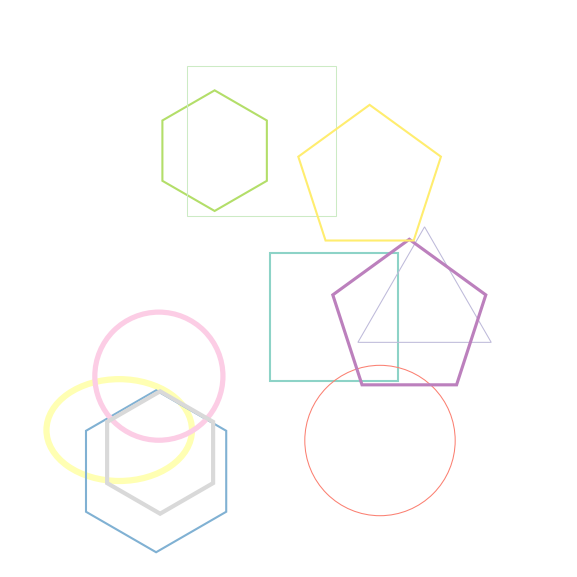[{"shape": "square", "thickness": 1, "radius": 0.55, "center": [0.578, 0.45]}, {"shape": "oval", "thickness": 3, "radius": 0.63, "center": [0.206, 0.254]}, {"shape": "triangle", "thickness": 0.5, "radius": 0.67, "center": [0.735, 0.473]}, {"shape": "circle", "thickness": 0.5, "radius": 0.65, "center": [0.658, 0.236]}, {"shape": "hexagon", "thickness": 1, "radius": 0.7, "center": [0.27, 0.183]}, {"shape": "hexagon", "thickness": 1, "radius": 0.52, "center": [0.372, 0.738]}, {"shape": "circle", "thickness": 2.5, "radius": 0.55, "center": [0.275, 0.348]}, {"shape": "hexagon", "thickness": 2, "radius": 0.53, "center": [0.277, 0.216]}, {"shape": "pentagon", "thickness": 1.5, "radius": 0.7, "center": [0.709, 0.445]}, {"shape": "square", "thickness": 0.5, "radius": 0.65, "center": [0.453, 0.755]}, {"shape": "pentagon", "thickness": 1, "radius": 0.65, "center": [0.64, 0.688]}]